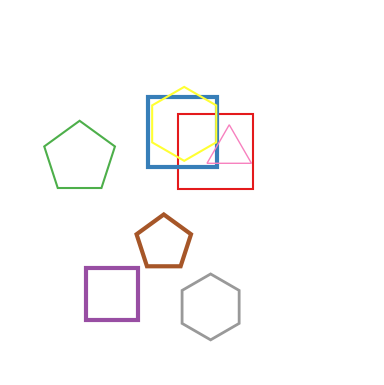[{"shape": "square", "thickness": 1.5, "radius": 0.49, "center": [0.559, 0.606]}, {"shape": "square", "thickness": 3, "radius": 0.45, "center": [0.474, 0.658]}, {"shape": "pentagon", "thickness": 1.5, "radius": 0.48, "center": [0.207, 0.59]}, {"shape": "square", "thickness": 3, "radius": 0.34, "center": [0.291, 0.237]}, {"shape": "hexagon", "thickness": 1.5, "radius": 0.48, "center": [0.478, 0.678]}, {"shape": "pentagon", "thickness": 3, "radius": 0.37, "center": [0.425, 0.369]}, {"shape": "triangle", "thickness": 1, "radius": 0.33, "center": [0.595, 0.609]}, {"shape": "hexagon", "thickness": 2, "radius": 0.43, "center": [0.547, 0.203]}]